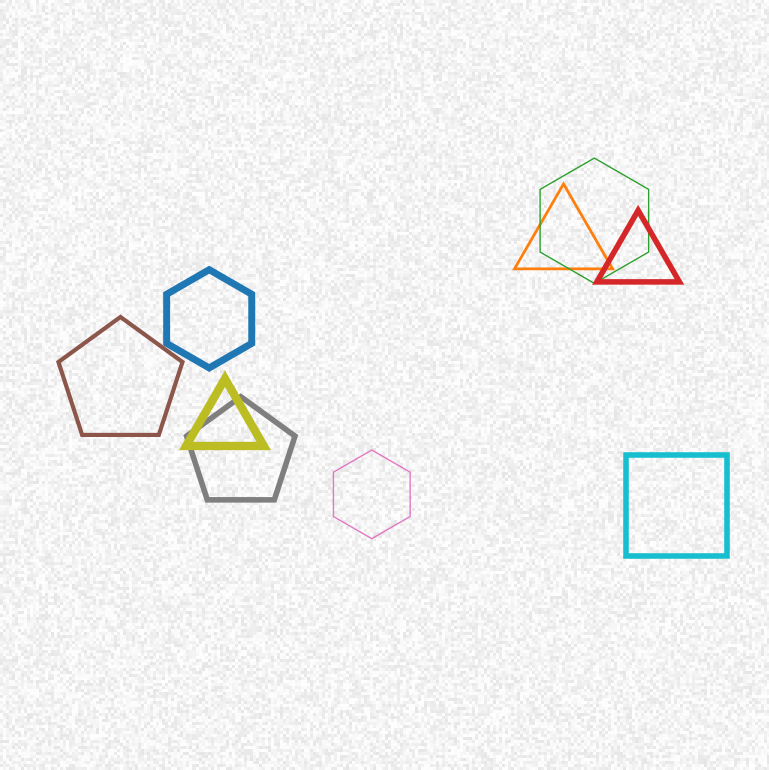[{"shape": "hexagon", "thickness": 2.5, "radius": 0.32, "center": [0.272, 0.586]}, {"shape": "triangle", "thickness": 1, "radius": 0.37, "center": [0.732, 0.688]}, {"shape": "hexagon", "thickness": 0.5, "radius": 0.41, "center": [0.772, 0.713]}, {"shape": "triangle", "thickness": 2, "radius": 0.31, "center": [0.829, 0.665]}, {"shape": "pentagon", "thickness": 1.5, "radius": 0.42, "center": [0.156, 0.504]}, {"shape": "hexagon", "thickness": 0.5, "radius": 0.29, "center": [0.483, 0.358]}, {"shape": "pentagon", "thickness": 2, "radius": 0.37, "center": [0.313, 0.411]}, {"shape": "triangle", "thickness": 3, "radius": 0.29, "center": [0.292, 0.45]}, {"shape": "square", "thickness": 2, "radius": 0.33, "center": [0.879, 0.343]}]